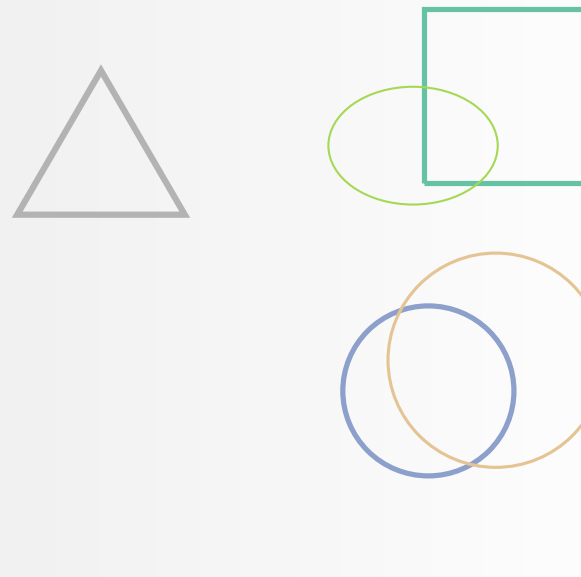[{"shape": "square", "thickness": 2.5, "radius": 0.75, "center": [0.88, 0.833]}, {"shape": "circle", "thickness": 2.5, "radius": 0.74, "center": [0.737, 0.322]}, {"shape": "oval", "thickness": 1, "radius": 0.73, "center": [0.711, 0.747]}, {"shape": "circle", "thickness": 1.5, "radius": 0.93, "center": [0.853, 0.375]}, {"shape": "triangle", "thickness": 3, "radius": 0.83, "center": [0.174, 0.711]}]